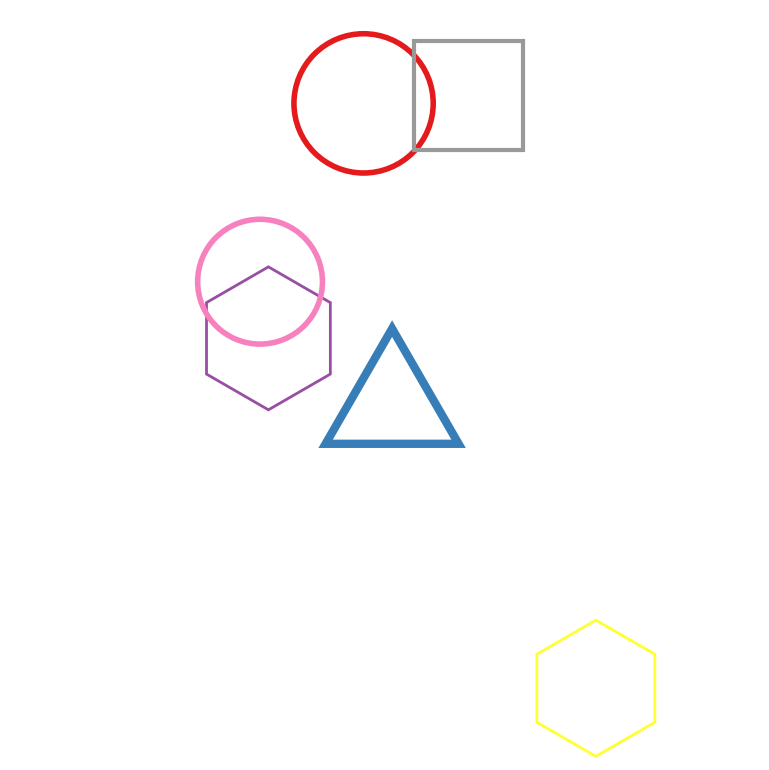[{"shape": "circle", "thickness": 2, "radius": 0.45, "center": [0.472, 0.866]}, {"shape": "triangle", "thickness": 3, "radius": 0.5, "center": [0.509, 0.474]}, {"shape": "hexagon", "thickness": 1, "radius": 0.46, "center": [0.349, 0.561]}, {"shape": "hexagon", "thickness": 1, "radius": 0.44, "center": [0.774, 0.106]}, {"shape": "circle", "thickness": 2, "radius": 0.41, "center": [0.338, 0.634]}, {"shape": "square", "thickness": 1.5, "radius": 0.35, "center": [0.608, 0.877]}]